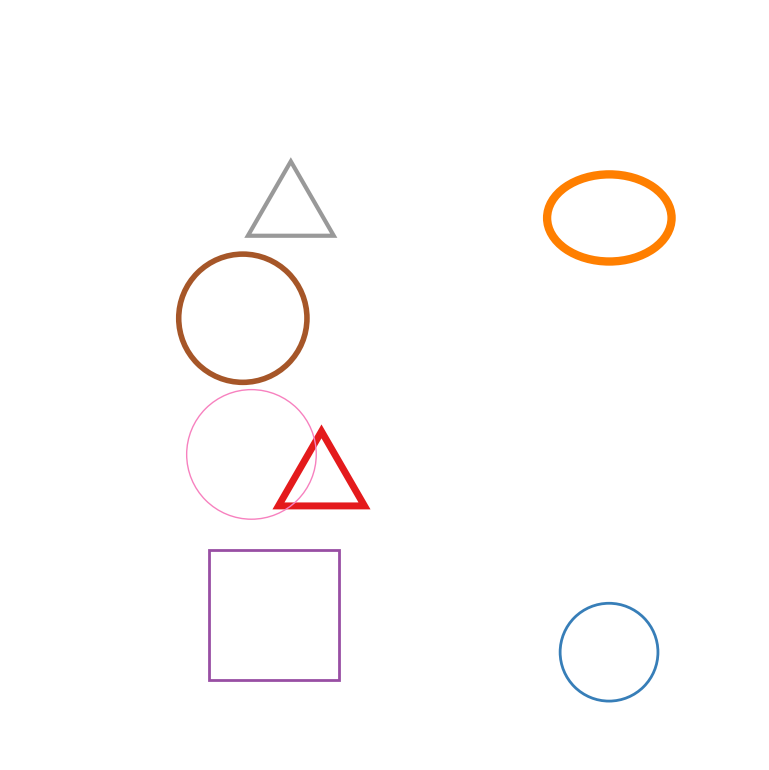[{"shape": "triangle", "thickness": 2.5, "radius": 0.32, "center": [0.418, 0.375]}, {"shape": "circle", "thickness": 1, "radius": 0.32, "center": [0.791, 0.153]}, {"shape": "square", "thickness": 1, "radius": 0.42, "center": [0.356, 0.202]}, {"shape": "oval", "thickness": 3, "radius": 0.4, "center": [0.791, 0.717]}, {"shape": "circle", "thickness": 2, "radius": 0.42, "center": [0.315, 0.587]}, {"shape": "circle", "thickness": 0.5, "radius": 0.42, "center": [0.327, 0.41]}, {"shape": "triangle", "thickness": 1.5, "radius": 0.32, "center": [0.378, 0.726]}]